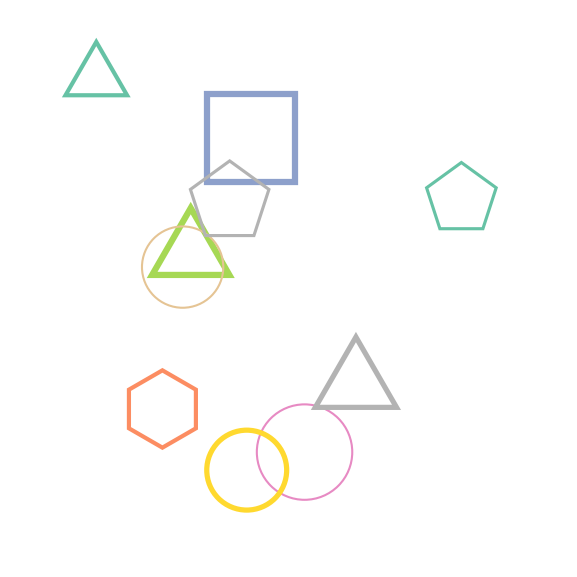[{"shape": "pentagon", "thickness": 1.5, "radius": 0.32, "center": [0.799, 0.654]}, {"shape": "triangle", "thickness": 2, "radius": 0.31, "center": [0.167, 0.865]}, {"shape": "hexagon", "thickness": 2, "radius": 0.33, "center": [0.281, 0.291]}, {"shape": "square", "thickness": 3, "radius": 0.38, "center": [0.435, 0.76]}, {"shape": "circle", "thickness": 1, "radius": 0.41, "center": [0.527, 0.216]}, {"shape": "triangle", "thickness": 3, "radius": 0.39, "center": [0.33, 0.562]}, {"shape": "circle", "thickness": 2.5, "radius": 0.35, "center": [0.427, 0.185]}, {"shape": "circle", "thickness": 1, "radius": 0.35, "center": [0.316, 0.537]}, {"shape": "triangle", "thickness": 2.5, "radius": 0.41, "center": [0.616, 0.334]}, {"shape": "pentagon", "thickness": 1.5, "radius": 0.36, "center": [0.398, 0.649]}]